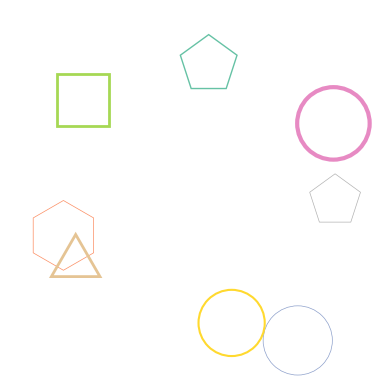[{"shape": "pentagon", "thickness": 1, "radius": 0.39, "center": [0.542, 0.833]}, {"shape": "hexagon", "thickness": 0.5, "radius": 0.45, "center": [0.165, 0.389]}, {"shape": "circle", "thickness": 0.5, "radius": 0.45, "center": [0.773, 0.116]}, {"shape": "circle", "thickness": 3, "radius": 0.47, "center": [0.866, 0.679]}, {"shape": "square", "thickness": 2, "radius": 0.34, "center": [0.215, 0.739]}, {"shape": "circle", "thickness": 1.5, "radius": 0.43, "center": [0.602, 0.161]}, {"shape": "triangle", "thickness": 2, "radius": 0.36, "center": [0.197, 0.318]}, {"shape": "pentagon", "thickness": 0.5, "radius": 0.35, "center": [0.87, 0.479]}]